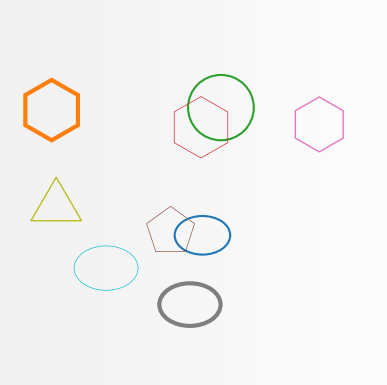[{"shape": "oval", "thickness": 1.5, "radius": 0.36, "center": [0.522, 0.389]}, {"shape": "hexagon", "thickness": 3, "radius": 0.39, "center": [0.133, 0.714]}, {"shape": "circle", "thickness": 1.5, "radius": 0.42, "center": [0.57, 0.721]}, {"shape": "hexagon", "thickness": 0.5, "radius": 0.4, "center": [0.519, 0.669]}, {"shape": "pentagon", "thickness": 0.5, "radius": 0.33, "center": [0.44, 0.399]}, {"shape": "hexagon", "thickness": 1, "radius": 0.36, "center": [0.824, 0.677]}, {"shape": "oval", "thickness": 3, "radius": 0.4, "center": [0.49, 0.209]}, {"shape": "triangle", "thickness": 1, "radius": 0.38, "center": [0.145, 0.464]}, {"shape": "oval", "thickness": 0.5, "radius": 0.41, "center": [0.274, 0.304]}]